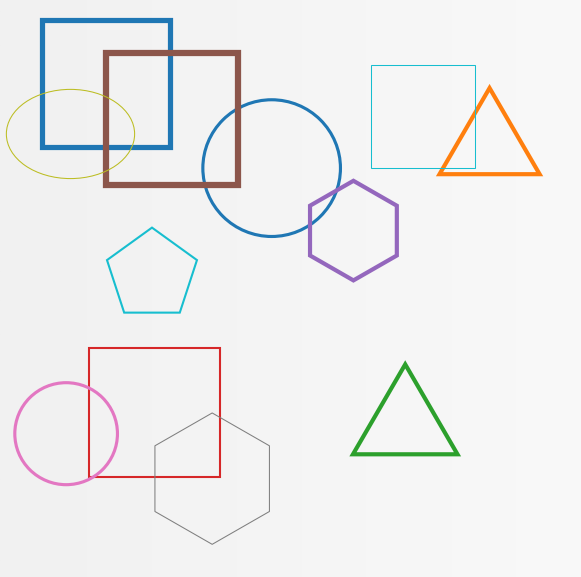[{"shape": "circle", "thickness": 1.5, "radius": 0.59, "center": [0.467, 0.708]}, {"shape": "square", "thickness": 2.5, "radius": 0.55, "center": [0.182, 0.855]}, {"shape": "triangle", "thickness": 2, "radius": 0.5, "center": [0.842, 0.747]}, {"shape": "triangle", "thickness": 2, "radius": 0.52, "center": [0.697, 0.264]}, {"shape": "square", "thickness": 1, "radius": 0.56, "center": [0.266, 0.285]}, {"shape": "hexagon", "thickness": 2, "radius": 0.43, "center": [0.608, 0.6]}, {"shape": "square", "thickness": 3, "radius": 0.57, "center": [0.296, 0.793]}, {"shape": "circle", "thickness": 1.5, "radius": 0.44, "center": [0.114, 0.248]}, {"shape": "hexagon", "thickness": 0.5, "radius": 0.57, "center": [0.365, 0.17]}, {"shape": "oval", "thickness": 0.5, "radius": 0.55, "center": [0.121, 0.767]}, {"shape": "pentagon", "thickness": 1, "radius": 0.41, "center": [0.261, 0.524]}, {"shape": "square", "thickness": 0.5, "radius": 0.45, "center": [0.728, 0.798]}]